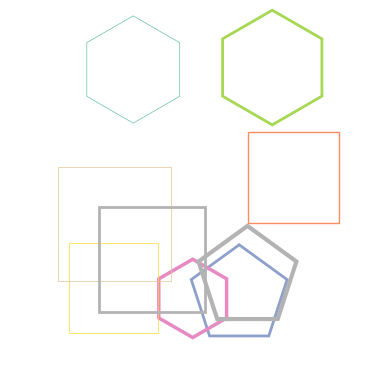[{"shape": "hexagon", "thickness": 0.5, "radius": 0.7, "center": [0.346, 0.819]}, {"shape": "square", "thickness": 1, "radius": 0.59, "center": [0.762, 0.539]}, {"shape": "pentagon", "thickness": 2, "radius": 0.65, "center": [0.621, 0.233]}, {"shape": "hexagon", "thickness": 2.5, "radius": 0.51, "center": [0.501, 0.225]}, {"shape": "hexagon", "thickness": 2, "radius": 0.74, "center": [0.707, 0.825]}, {"shape": "square", "thickness": 0.5, "radius": 0.58, "center": [0.295, 0.253]}, {"shape": "square", "thickness": 0.5, "radius": 0.74, "center": [0.297, 0.418]}, {"shape": "square", "thickness": 2, "radius": 0.69, "center": [0.395, 0.326]}, {"shape": "pentagon", "thickness": 3, "radius": 0.67, "center": [0.643, 0.279]}]